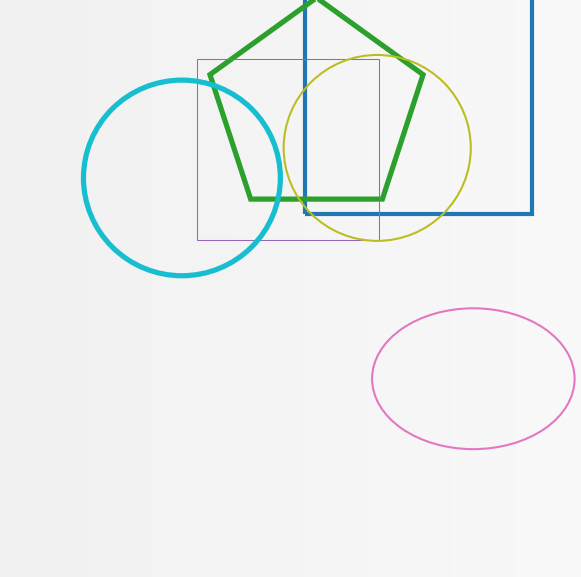[{"shape": "square", "thickness": 2, "radius": 0.98, "center": [0.72, 0.824]}, {"shape": "pentagon", "thickness": 2.5, "radius": 0.96, "center": [0.545, 0.81]}, {"shape": "square", "thickness": 0.5, "radius": 0.78, "center": [0.496, 0.74]}, {"shape": "oval", "thickness": 1, "radius": 0.87, "center": [0.814, 0.343]}, {"shape": "circle", "thickness": 1, "radius": 0.8, "center": [0.649, 0.743]}, {"shape": "circle", "thickness": 2.5, "radius": 0.85, "center": [0.313, 0.691]}]